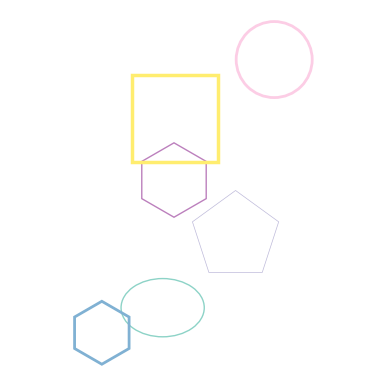[{"shape": "oval", "thickness": 1, "radius": 0.54, "center": [0.423, 0.201]}, {"shape": "pentagon", "thickness": 0.5, "radius": 0.59, "center": [0.612, 0.387]}, {"shape": "hexagon", "thickness": 2, "radius": 0.41, "center": [0.265, 0.136]}, {"shape": "circle", "thickness": 2, "radius": 0.49, "center": [0.712, 0.845]}, {"shape": "hexagon", "thickness": 1, "radius": 0.48, "center": [0.452, 0.532]}, {"shape": "square", "thickness": 2.5, "radius": 0.56, "center": [0.455, 0.692]}]